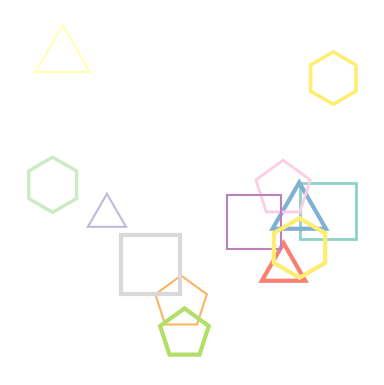[{"shape": "square", "thickness": 2, "radius": 0.36, "center": [0.853, 0.452]}, {"shape": "triangle", "thickness": 1.5, "radius": 0.41, "center": [0.163, 0.854]}, {"shape": "triangle", "thickness": 1.5, "radius": 0.29, "center": [0.278, 0.439]}, {"shape": "triangle", "thickness": 3, "radius": 0.33, "center": [0.737, 0.303]}, {"shape": "triangle", "thickness": 3, "radius": 0.4, "center": [0.777, 0.446]}, {"shape": "pentagon", "thickness": 1.5, "radius": 0.35, "center": [0.47, 0.214]}, {"shape": "pentagon", "thickness": 3, "radius": 0.33, "center": [0.479, 0.133]}, {"shape": "pentagon", "thickness": 2, "radius": 0.37, "center": [0.735, 0.51]}, {"shape": "square", "thickness": 3, "radius": 0.38, "center": [0.39, 0.312]}, {"shape": "square", "thickness": 1.5, "radius": 0.35, "center": [0.66, 0.423]}, {"shape": "hexagon", "thickness": 2.5, "radius": 0.36, "center": [0.137, 0.52]}, {"shape": "hexagon", "thickness": 2.5, "radius": 0.34, "center": [0.866, 0.797]}, {"shape": "hexagon", "thickness": 3, "radius": 0.39, "center": [0.778, 0.356]}]